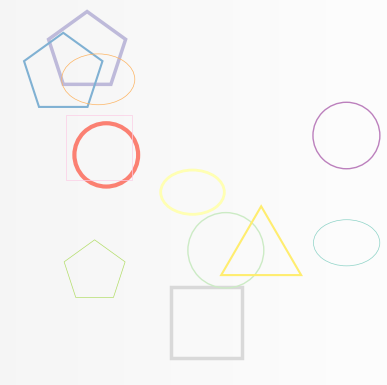[{"shape": "oval", "thickness": 0.5, "radius": 0.43, "center": [0.895, 0.369]}, {"shape": "oval", "thickness": 2, "radius": 0.41, "center": [0.497, 0.501]}, {"shape": "pentagon", "thickness": 2.5, "radius": 0.52, "center": [0.225, 0.865]}, {"shape": "circle", "thickness": 3, "radius": 0.41, "center": [0.274, 0.598]}, {"shape": "pentagon", "thickness": 1.5, "radius": 0.53, "center": [0.163, 0.808]}, {"shape": "oval", "thickness": 0.5, "radius": 0.47, "center": [0.254, 0.794]}, {"shape": "pentagon", "thickness": 0.5, "radius": 0.41, "center": [0.244, 0.294]}, {"shape": "square", "thickness": 0.5, "radius": 0.42, "center": [0.255, 0.616]}, {"shape": "square", "thickness": 2.5, "radius": 0.46, "center": [0.532, 0.163]}, {"shape": "circle", "thickness": 1, "radius": 0.43, "center": [0.894, 0.648]}, {"shape": "circle", "thickness": 1, "radius": 0.49, "center": [0.583, 0.35]}, {"shape": "triangle", "thickness": 1.5, "radius": 0.6, "center": [0.674, 0.345]}]